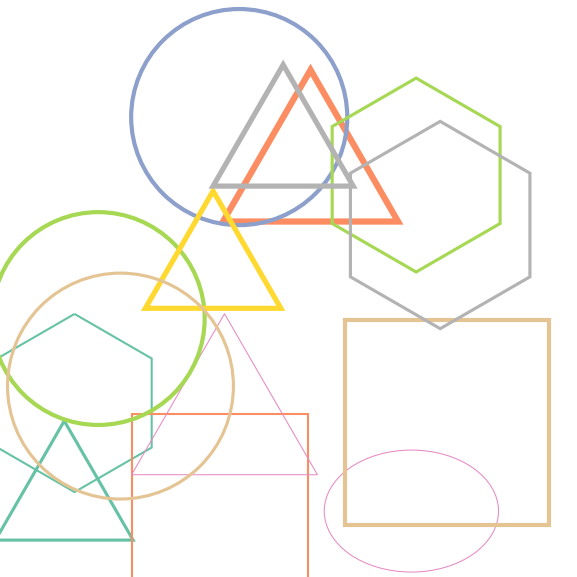[{"shape": "triangle", "thickness": 1.5, "radius": 0.69, "center": [0.111, 0.133]}, {"shape": "hexagon", "thickness": 1, "radius": 0.77, "center": [0.129, 0.301]}, {"shape": "square", "thickness": 1, "radius": 0.76, "center": [0.381, 0.131]}, {"shape": "triangle", "thickness": 3, "radius": 0.88, "center": [0.538, 0.703]}, {"shape": "circle", "thickness": 2, "radius": 0.94, "center": [0.414, 0.796]}, {"shape": "triangle", "thickness": 0.5, "radius": 0.93, "center": [0.389, 0.27]}, {"shape": "oval", "thickness": 0.5, "radius": 0.75, "center": [0.712, 0.114]}, {"shape": "circle", "thickness": 2, "radius": 0.92, "center": [0.17, 0.448]}, {"shape": "hexagon", "thickness": 1.5, "radius": 0.84, "center": [0.721, 0.696]}, {"shape": "triangle", "thickness": 2.5, "radius": 0.68, "center": [0.369, 0.533]}, {"shape": "circle", "thickness": 1.5, "radius": 0.98, "center": [0.209, 0.331]}, {"shape": "square", "thickness": 2, "radius": 0.88, "center": [0.774, 0.267]}, {"shape": "hexagon", "thickness": 1.5, "radius": 0.9, "center": [0.762, 0.609]}, {"shape": "triangle", "thickness": 2.5, "radius": 0.7, "center": [0.49, 0.747]}]